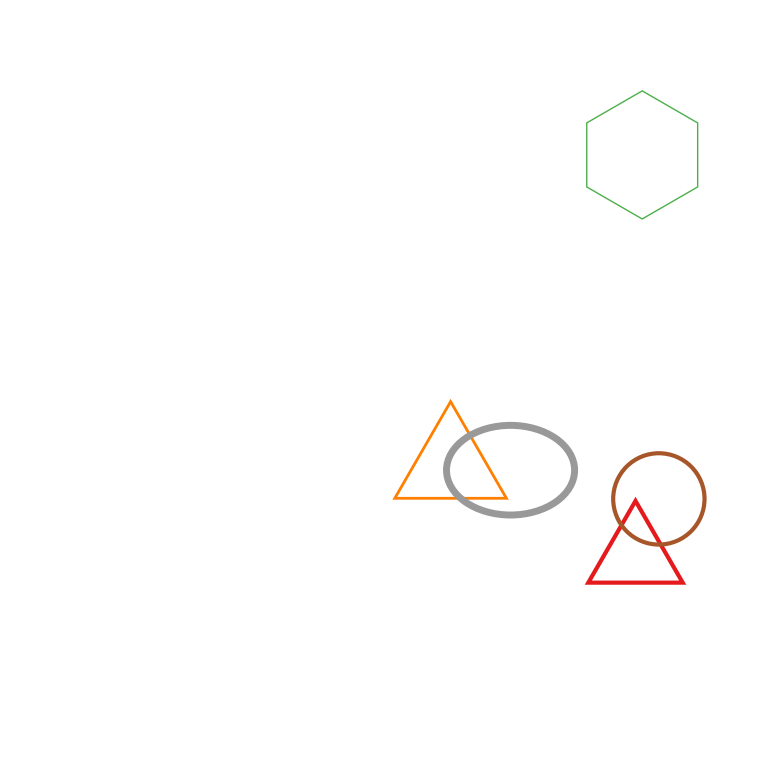[{"shape": "triangle", "thickness": 1.5, "radius": 0.35, "center": [0.825, 0.279]}, {"shape": "hexagon", "thickness": 0.5, "radius": 0.42, "center": [0.834, 0.799]}, {"shape": "triangle", "thickness": 1, "radius": 0.42, "center": [0.585, 0.395]}, {"shape": "circle", "thickness": 1.5, "radius": 0.3, "center": [0.856, 0.352]}, {"shape": "oval", "thickness": 2.5, "radius": 0.42, "center": [0.663, 0.389]}]